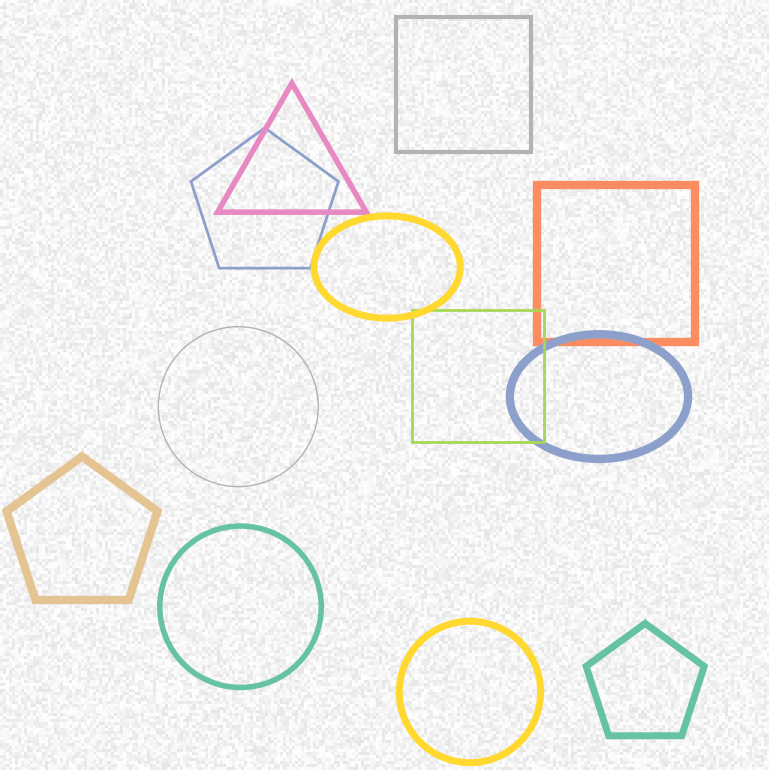[{"shape": "pentagon", "thickness": 2.5, "radius": 0.4, "center": [0.838, 0.11]}, {"shape": "circle", "thickness": 2, "radius": 0.52, "center": [0.312, 0.212]}, {"shape": "square", "thickness": 3, "radius": 0.51, "center": [0.8, 0.658]}, {"shape": "oval", "thickness": 3, "radius": 0.58, "center": [0.778, 0.485]}, {"shape": "pentagon", "thickness": 1, "radius": 0.5, "center": [0.344, 0.733]}, {"shape": "triangle", "thickness": 2, "radius": 0.56, "center": [0.379, 0.78]}, {"shape": "square", "thickness": 1, "radius": 0.43, "center": [0.621, 0.511]}, {"shape": "circle", "thickness": 2.5, "radius": 0.46, "center": [0.61, 0.101]}, {"shape": "oval", "thickness": 2.5, "radius": 0.47, "center": [0.503, 0.653]}, {"shape": "pentagon", "thickness": 3, "radius": 0.52, "center": [0.107, 0.304]}, {"shape": "circle", "thickness": 0.5, "radius": 0.52, "center": [0.309, 0.472]}, {"shape": "square", "thickness": 1.5, "radius": 0.44, "center": [0.602, 0.89]}]